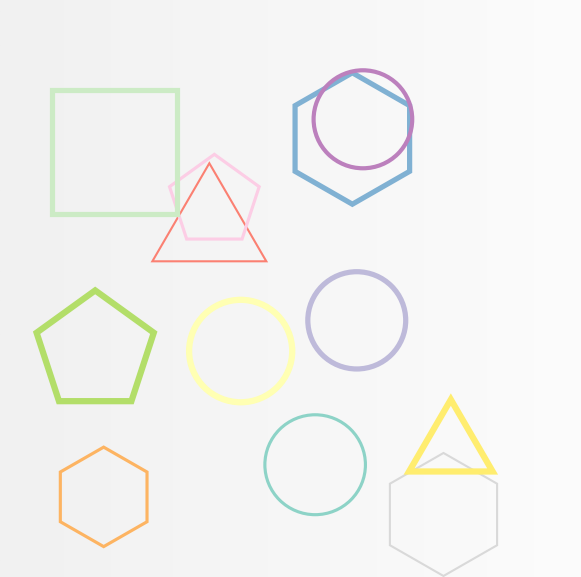[{"shape": "circle", "thickness": 1.5, "radius": 0.43, "center": [0.542, 0.194]}, {"shape": "circle", "thickness": 3, "radius": 0.44, "center": [0.414, 0.391]}, {"shape": "circle", "thickness": 2.5, "radius": 0.42, "center": [0.614, 0.444]}, {"shape": "triangle", "thickness": 1, "radius": 0.57, "center": [0.36, 0.603]}, {"shape": "hexagon", "thickness": 2.5, "radius": 0.57, "center": [0.606, 0.759]}, {"shape": "hexagon", "thickness": 1.5, "radius": 0.43, "center": [0.178, 0.139]}, {"shape": "pentagon", "thickness": 3, "radius": 0.53, "center": [0.164, 0.39]}, {"shape": "pentagon", "thickness": 1.5, "radius": 0.41, "center": [0.369, 0.651]}, {"shape": "hexagon", "thickness": 1, "radius": 0.53, "center": [0.763, 0.108]}, {"shape": "circle", "thickness": 2, "radius": 0.42, "center": [0.624, 0.793]}, {"shape": "square", "thickness": 2.5, "radius": 0.54, "center": [0.196, 0.736]}, {"shape": "triangle", "thickness": 3, "radius": 0.42, "center": [0.776, 0.224]}]